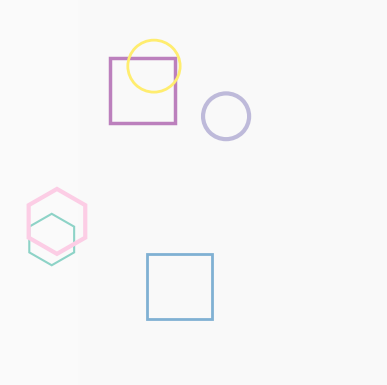[{"shape": "hexagon", "thickness": 1.5, "radius": 0.33, "center": [0.133, 0.378]}, {"shape": "circle", "thickness": 3, "radius": 0.3, "center": [0.583, 0.698]}, {"shape": "square", "thickness": 2, "radius": 0.42, "center": [0.464, 0.255]}, {"shape": "hexagon", "thickness": 3, "radius": 0.42, "center": [0.147, 0.425]}, {"shape": "square", "thickness": 2.5, "radius": 0.42, "center": [0.368, 0.765]}, {"shape": "circle", "thickness": 2, "radius": 0.34, "center": [0.397, 0.828]}]